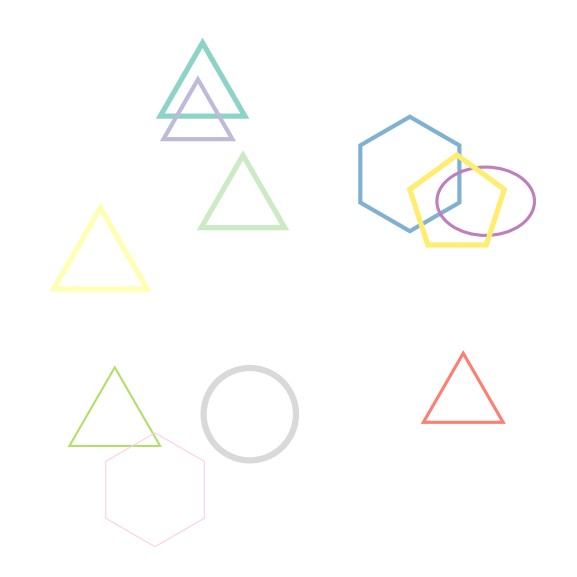[{"shape": "triangle", "thickness": 2.5, "radius": 0.42, "center": [0.351, 0.84]}, {"shape": "triangle", "thickness": 2.5, "radius": 0.47, "center": [0.174, 0.545]}, {"shape": "triangle", "thickness": 2, "radius": 0.34, "center": [0.343, 0.793]}, {"shape": "triangle", "thickness": 1.5, "radius": 0.4, "center": [0.802, 0.308]}, {"shape": "hexagon", "thickness": 2, "radius": 0.5, "center": [0.71, 0.698]}, {"shape": "triangle", "thickness": 1, "radius": 0.45, "center": [0.199, 0.272]}, {"shape": "hexagon", "thickness": 0.5, "radius": 0.49, "center": [0.268, 0.151]}, {"shape": "circle", "thickness": 3, "radius": 0.4, "center": [0.433, 0.282]}, {"shape": "oval", "thickness": 1.5, "radius": 0.42, "center": [0.841, 0.651]}, {"shape": "triangle", "thickness": 2.5, "radius": 0.42, "center": [0.421, 0.647]}, {"shape": "pentagon", "thickness": 2.5, "radius": 0.43, "center": [0.791, 0.645]}]